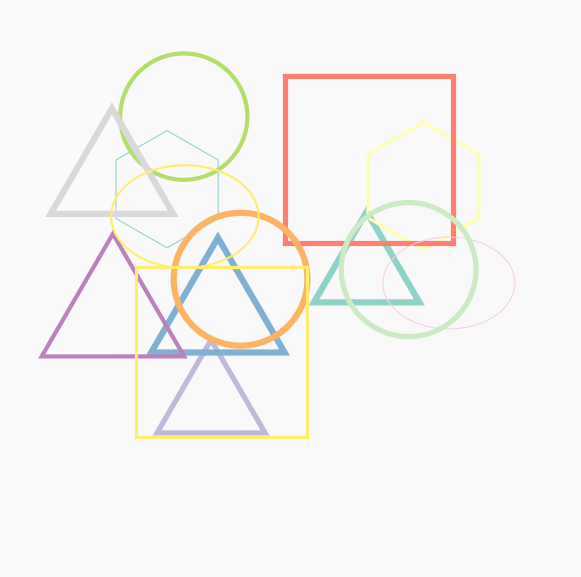[{"shape": "hexagon", "thickness": 0.5, "radius": 0.51, "center": [0.287, 0.671]}, {"shape": "triangle", "thickness": 3, "radius": 0.52, "center": [0.631, 0.528]}, {"shape": "hexagon", "thickness": 1.5, "radius": 0.55, "center": [0.729, 0.677]}, {"shape": "triangle", "thickness": 2.5, "radius": 0.54, "center": [0.363, 0.303]}, {"shape": "square", "thickness": 2.5, "radius": 0.72, "center": [0.635, 0.723]}, {"shape": "triangle", "thickness": 3, "radius": 0.66, "center": [0.375, 0.455]}, {"shape": "circle", "thickness": 3, "radius": 0.58, "center": [0.414, 0.516]}, {"shape": "circle", "thickness": 2, "radius": 0.55, "center": [0.316, 0.797]}, {"shape": "oval", "thickness": 0.5, "radius": 0.57, "center": [0.772, 0.509]}, {"shape": "triangle", "thickness": 3, "radius": 0.61, "center": [0.193, 0.69]}, {"shape": "triangle", "thickness": 2, "radius": 0.71, "center": [0.194, 0.453]}, {"shape": "circle", "thickness": 2.5, "radius": 0.58, "center": [0.703, 0.532]}, {"shape": "oval", "thickness": 1, "radius": 0.63, "center": [0.318, 0.624]}, {"shape": "square", "thickness": 1.5, "radius": 0.74, "center": [0.38, 0.39]}]